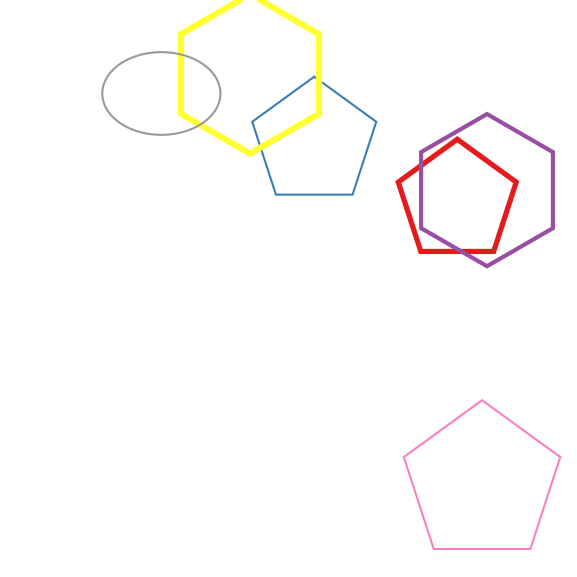[{"shape": "pentagon", "thickness": 2.5, "radius": 0.54, "center": [0.792, 0.651]}, {"shape": "pentagon", "thickness": 1, "radius": 0.56, "center": [0.544, 0.753]}, {"shape": "hexagon", "thickness": 2, "radius": 0.66, "center": [0.843, 0.67]}, {"shape": "hexagon", "thickness": 3, "radius": 0.69, "center": [0.433, 0.871]}, {"shape": "pentagon", "thickness": 1, "radius": 0.71, "center": [0.835, 0.164]}, {"shape": "oval", "thickness": 1, "radius": 0.51, "center": [0.279, 0.837]}]